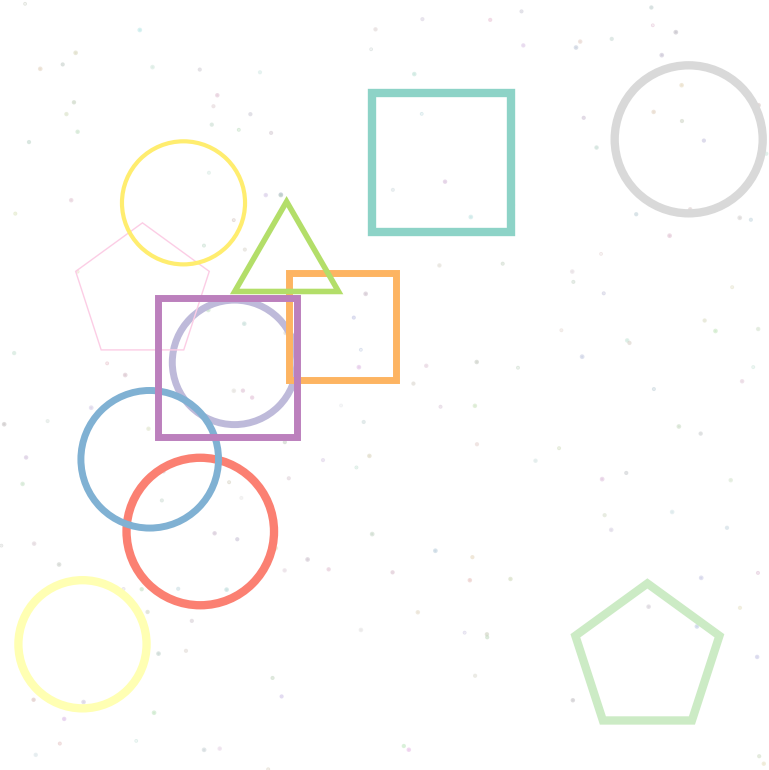[{"shape": "square", "thickness": 3, "radius": 0.45, "center": [0.573, 0.789]}, {"shape": "circle", "thickness": 3, "radius": 0.42, "center": [0.107, 0.163]}, {"shape": "circle", "thickness": 2.5, "radius": 0.4, "center": [0.305, 0.529]}, {"shape": "circle", "thickness": 3, "radius": 0.48, "center": [0.26, 0.31]}, {"shape": "circle", "thickness": 2.5, "radius": 0.45, "center": [0.194, 0.404]}, {"shape": "square", "thickness": 2.5, "radius": 0.35, "center": [0.445, 0.576]}, {"shape": "triangle", "thickness": 2, "radius": 0.39, "center": [0.372, 0.66]}, {"shape": "pentagon", "thickness": 0.5, "radius": 0.46, "center": [0.185, 0.619]}, {"shape": "circle", "thickness": 3, "radius": 0.48, "center": [0.894, 0.819]}, {"shape": "square", "thickness": 2.5, "radius": 0.45, "center": [0.296, 0.522]}, {"shape": "pentagon", "thickness": 3, "radius": 0.49, "center": [0.841, 0.144]}, {"shape": "circle", "thickness": 1.5, "radius": 0.4, "center": [0.238, 0.737]}]